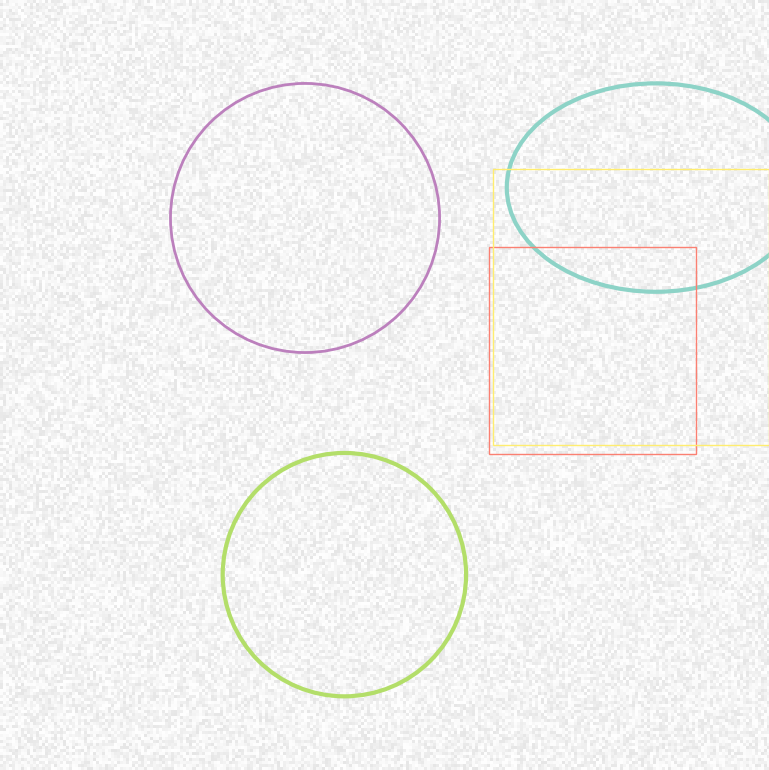[{"shape": "oval", "thickness": 1.5, "radius": 0.97, "center": [0.851, 0.756]}, {"shape": "square", "thickness": 0.5, "radius": 0.67, "center": [0.77, 0.545]}, {"shape": "circle", "thickness": 1.5, "radius": 0.79, "center": [0.447, 0.254]}, {"shape": "circle", "thickness": 1, "radius": 0.87, "center": [0.396, 0.717]}, {"shape": "square", "thickness": 0.5, "radius": 0.9, "center": [0.819, 0.602]}]